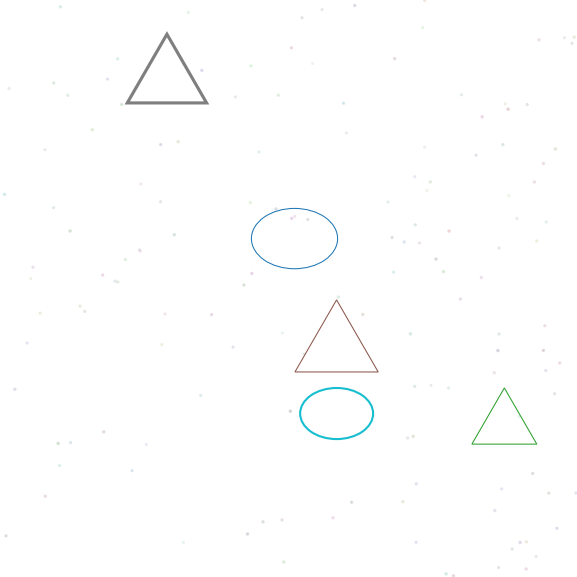[{"shape": "oval", "thickness": 0.5, "radius": 0.37, "center": [0.51, 0.586]}, {"shape": "triangle", "thickness": 0.5, "radius": 0.32, "center": [0.873, 0.263]}, {"shape": "triangle", "thickness": 0.5, "radius": 0.42, "center": [0.583, 0.397]}, {"shape": "triangle", "thickness": 1.5, "radius": 0.4, "center": [0.289, 0.861]}, {"shape": "oval", "thickness": 1, "radius": 0.32, "center": [0.583, 0.283]}]